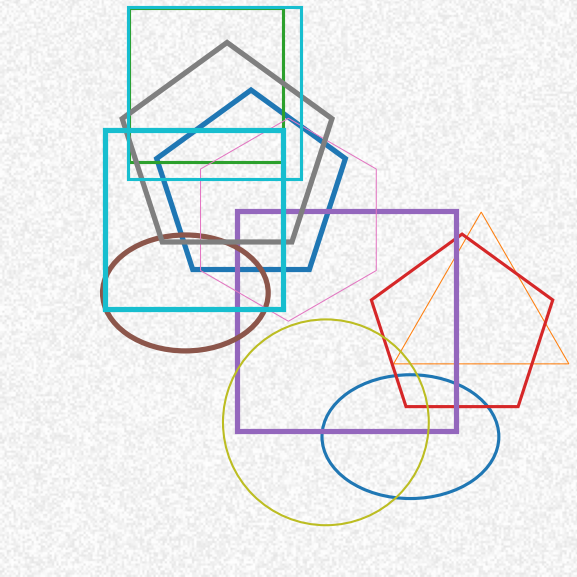[{"shape": "oval", "thickness": 1.5, "radius": 0.77, "center": [0.711, 0.243]}, {"shape": "pentagon", "thickness": 2.5, "radius": 0.86, "center": [0.435, 0.671]}, {"shape": "triangle", "thickness": 0.5, "radius": 0.88, "center": [0.833, 0.457]}, {"shape": "square", "thickness": 1.5, "radius": 0.67, "center": [0.357, 0.851]}, {"shape": "pentagon", "thickness": 1.5, "radius": 0.83, "center": [0.8, 0.429]}, {"shape": "square", "thickness": 2.5, "radius": 0.95, "center": [0.6, 0.444]}, {"shape": "oval", "thickness": 2.5, "radius": 0.72, "center": [0.321, 0.492]}, {"shape": "hexagon", "thickness": 0.5, "radius": 0.88, "center": [0.499, 0.619]}, {"shape": "pentagon", "thickness": 2.5, "radius": 0.95, "center": [0.393, 0.735]}, {"shape": "circle", "thickness": 1, "radius": 0.89, "center": [0.564, 0.268]}, {"shape": "square", "thickness": 2.5, "radius": 0.77, "center": [0.336, 0.619]}, {"shape": "square", "thickness": 1.5, "radius": 0.75, "center": [0.371, 0.838]}]